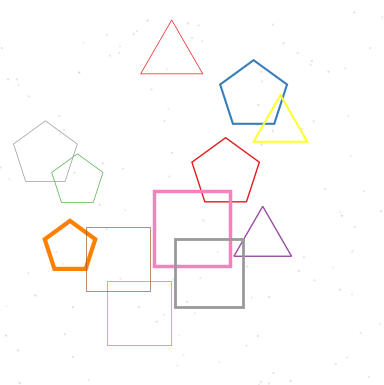[{"shape": "pentagon", "thickness": 1, "radius": 0.46, "center": [0.586, 0.55]}, {"shape": "triangle", "thickness": 0.5, "radius": 0.47, "center": [0.446, 0.855]}, {"shape": "pentagon", "thickness": 1.5, "radius": 0.46, "center": [0.659, 0.752]}, {"shape": "pentagon", "thickness": 0.5, "radius": 0.35, "center": [0.201, 0.53]}, {"shape": "triangle", "thickness": 1, "radius": 0.43, "center": [0.682, 0.378]}, {"shape": "pentagon", "thickness": 3, "radius": 0.34, "center": [0.182, 0.357]}, {"shape": "square", "thickness": 0.5, "radius": 0.41, "center": [0.361, 0.188]}, {"shape": "triangle", "thickness": 1.5, "radius": 0.4, "center": [0.729, 0.672]}, {"shape": "square", "thickness": 0.5, "radius": 0.42, "center": [0.307, 0.327]}, {"shape": "square", "thickness": 2.5, "radius": 0.49, "center": [0.498, 0.407]}, {"shape": "square", "thickness": 2, "radius": 0.44, "center": [0.542, 0.291]}, {"shape": "pentagon", "thickness": 0.5, "radius": 0.44, "center": [0.118, 0.599]}]